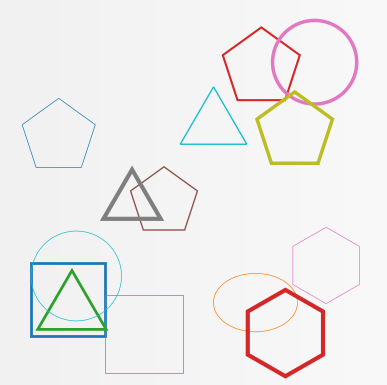[{"shape": "pentagon", "thickness": 0.5, "radius": 0.5, "center": [0.152, 0.645]}, {"shape": "square", "thickness": 2, "radius": 0.47, "center": [0.176, 0.222]}, {"shape": "oval", "thickness": 0.5, "radius": 0.54, "center": [0.659, 0.214]}, {"shape": "triangle", "thickness": 2, "radius": 0.51, "center": [0.186, 0.195]}, {"shape": "hexagon", "thickness": 3, "radius": 0.56, "center": [0.737, 0.135]}, {"shape": "pentagon", "thickness": 1.5, "radius": 0.52, "center": [0.674, 0.824]}, {"shape": "square", "thickness": 0.5, "radius": 0.5, "center": [0.372, 0.132]}, {"shape": "pentagon", "thickness": 1, "radius": 0.45, "center": [0.423, 0.476]}, {"shape": "hexagon", "thickness": 0.5, "radius": 0.5, "center": [0.842, 0.311]}, {"shape": "circle", "thickness": 2.5, "radius": 0.54, "center": [0.812, 0.838]}, {"shape": "triangle", "thickness": 3, "radius": 0.43, "center": [0.341, 0.474]}, {"shape": "pentagon", "thickness": 2.5, "radius": 0.51, "center": [0.761, 0.659]}, {"shape": "circle", "thickness": 0.5, "radius": 0.58, "center": [0.197, 0.283]}, {"shape": "triangle", "thickness": 1, "radius": 0.5, "center": [0.551, 0.675]}]